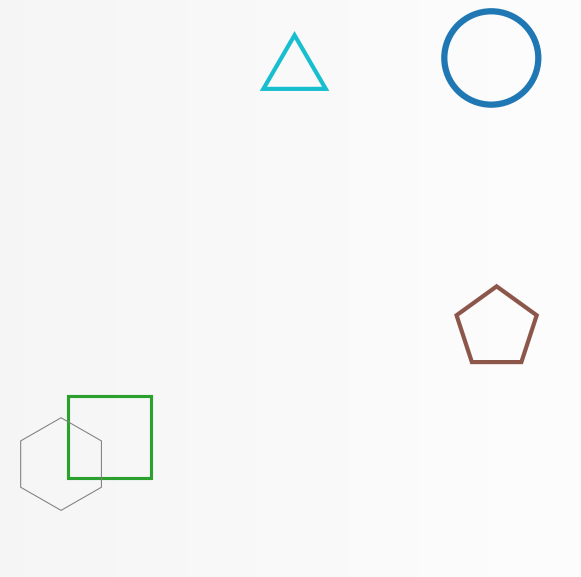[{"shape": "circle", "thickness": 3, "radius": 0.4, "center": [0.845, 0.899]}, {"shape": "square", "thickness": 1.5, "radius": 0.35, "center": [0.188, 0.242]}, {"shape": "pentagon", "thickness": 2, "radius": 0.36, "center": [0.854, 0.431]}, {"shape": "hexagon", "thickness": 0.5, "radius": 0.4, "center": [0.105, 0.196]}, {"shape": "triangle", "thickness": 2, "radius": 0.31, "center": [0.507, 0.876]}]